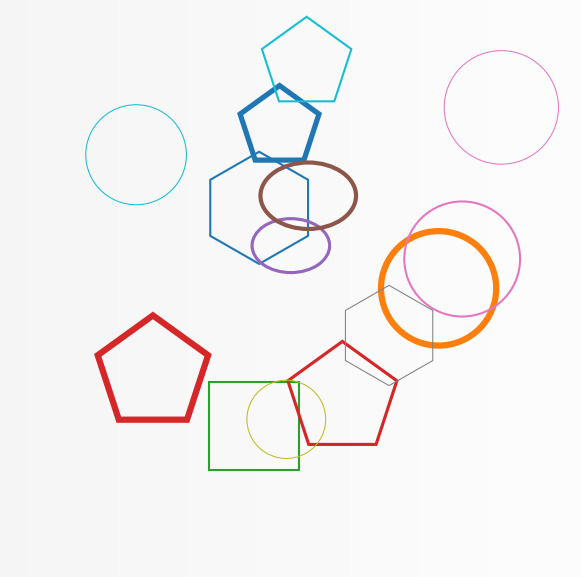[{"shape": "hexagon", "thickness": 1, "radius": 0.49, "center": [0.446, 0.639]}, {"shape": "pentagon", "thickness": 2.5, "radius": 0.36, "center": [0.481, 0.78]}, {"shape": "circle", "thickness": 3, "radius": 0.5, "center": [0.755, 0.5]}, {"shape": "square", "thickness": 1, "radius": 0.38, "center": [0.437, 0.262]}, {"shape": "pentagon", "thickness": 3, "radius": 0.5, "center": [0.263, 0.353]}, {"shape": "pentagon", "thickness": 1.5, "radius": 0.49, "center": [0.589, 0.309]}, {"shape": "oval", "thickness": 1.5, "radius": 0.33, "center": [0.5, 0.574]}, {"shape": "oval", "thickness": 2, "radius": 0.41, "center": [0.53, 0.66]}, {"shape": "circle", "thickness": 0.5, "radius": 0.49, "center": [0.863, 0.813]}, {"shape": "circle", "thickness": 1, "radius": 0.5, "center": [0.795, 0.551]}, {"shape": "hexagon", "thickness": 0.5, "radius": 0.43, "center": [0.669, 0.418]}, {"shape": "circle", "thickness": 0.5, "radius": 0.34, "center": [0.493, 0.273]}, {"shape": "pentagon", "thickness": 1, "radius": 0.4, "center": [0.528, 0.889]}, {"shape": "circle", "thickness": 0.5, "radius": 0.43, "center": [0.234, 0.731]}]